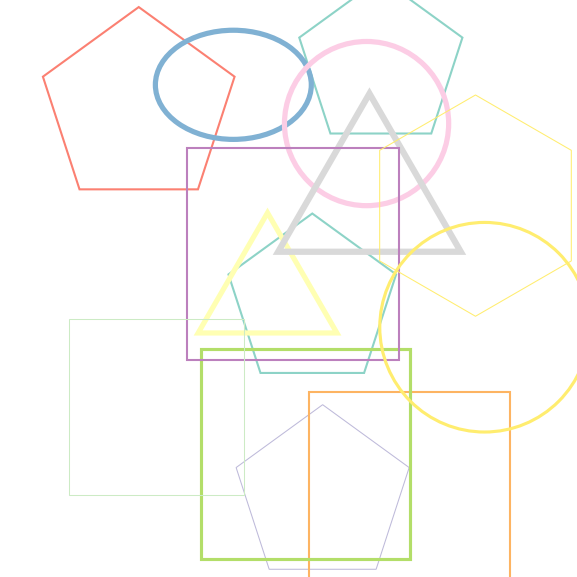[{"shape": "pentagon", "thickness": 1, "radius": 0.76, "center": [0.541, 0.477]}, {"shape": "pentagon", "thickness": 1, "radius": 0.74, "center": [0.659, 0.888]}, {"shape": "triangle", "thickness": 2.5, "radius": 0.69, "center": [0.463, 0.492]}, {"shape": "pentagon", "thickness": 0.5, "radius": 0.79, "center": [0.559, 0.141]}, {"shape": "pentagon", "thickness": 1, "radius": 0.87, "center": [0.24, 0.812]}, {"shape": "oval", "thickness": 2.5, "radius": 0.68, "center": [0.404, 0.852]}, {"shape": "square", "thickness": 1, "radius": 0.87, "center": [0.709, 0.147]}, {"shape": "square", "thickness": 1.5, "radius": 0.91, "center": [0.528, 0.213]}, {"shape": "circle", "thickness": 2.5, "radius": 0.71, "center": [0.635, 0.785]}, {"shape": "triangle", "thickness": 3, "radius": 0.91, "center": [0.64, 0.654]}, {"shape": "square", "thickness": 1, "radius": 0.92, "center": [0.508, 0.559]}, {"shape": "square", "thickness": 0.5, "radius": 0.76, "center": [0.271, 0.294]}, {"shape": "circle", "thickness": 1.5, "radius": 0.91, "center": [0.839, 0.433]}, {"shape": "hexagon", "thickness": 0.5, "radius": 0.96, "center": [0.823, 0.643]}]